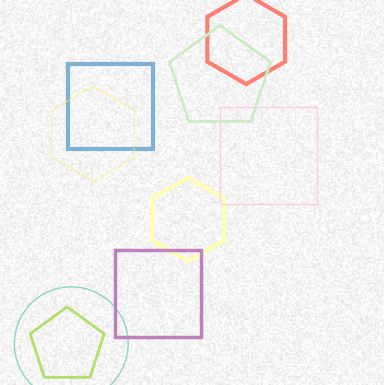[{"shape": "circle", "thickness": 1, "radius": 0.74, "center": [0.185, 0.107]}, {"shape": "hexagon", "thickness": 3, "radius": 0.54, "center": [0.489, 0.43]}, {"shape": "hexagon", "thickness": 3, "radius": 0.58, "center": [0.639, 0.898]}, {"shape": "square", "thickness": 3, "radius": 0.55, "center": [0.286, 0.723]}, {"shape": "pentagon", "thickness": 2, "radius": 0.51, "center": [0.174, 0.102]}, {"shape": "square", "thickness": 1, "radius": 0.63, "center": [0.698, 0.596]}, {"shape": "square", "thickness": 2.5, "radius": 0.56, "center": [0.41, 0.238]}, {"shape": "pentagon", "thickness": 2, "radius": 0.69, "center": [0.571, 0.796]}, {"shape": "hexagon", "thickness": 0.5, "radius": 0.62, "center": [0.242, 0.653]}]